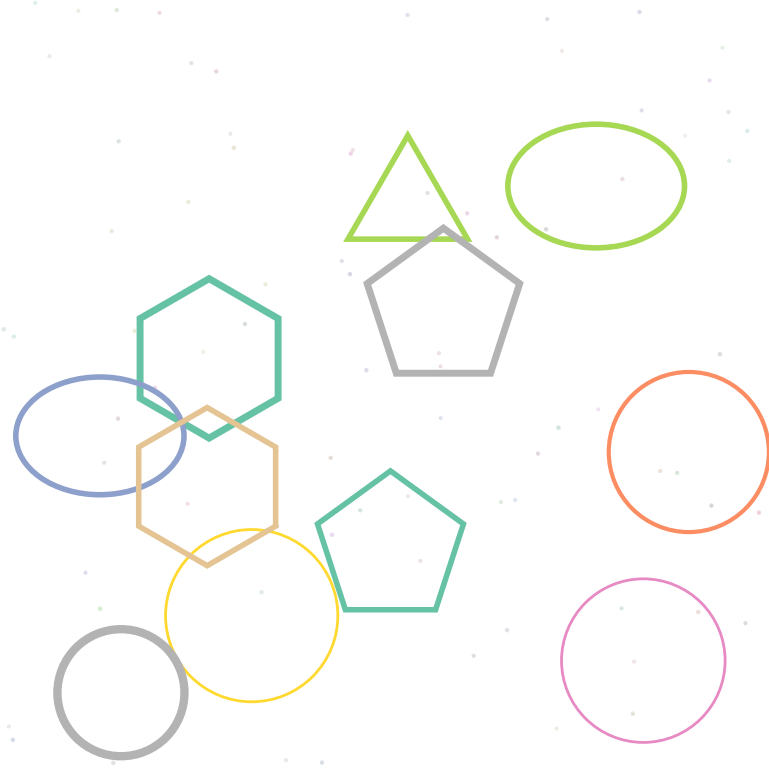[{"shape": "pentagon", "thickness": 2, "radius": 0.5, "center": [0.507, 0.289]}, {"shape": "hexagon", "thickness": 2.5, "radius": 0.52, "center": [0.272, 0.535]}, {"shape": "circle", "thickness": 1.5, "radius": 0.52, "center": [0.895, 0.413]}, {"shape": "oval", "thickness": 2, "radius": 0.55, "center": [0.13, 0.434]}, {"shape": "circle", "thickness": 1, "radius": 0.53, "center": [0.835, 0.142]}, {"shape": "oval", "thickness": 2, "radius": 0.57, "center": [0.774, 0.758]}, {"shape": "triangle", "thickness": 2, "radius": 0.45, "center": [0.53, 0.734]}, {"shape": "circle", "thickness": 1, "radius": 0.56, "center": [0.327, 0.2]}, {"shape": "hexagon", "thickness": 2, "radius": 0.51, "center": [0.269, 0.368]}, {"shape": "pentagon", "thickness": 2.5, "radius": 0.52, "center": [0.576, 0.6]}, {"shape": "circle", "thickness": 3, "radius": 0.41, "center": [0.157, 0.1]}]